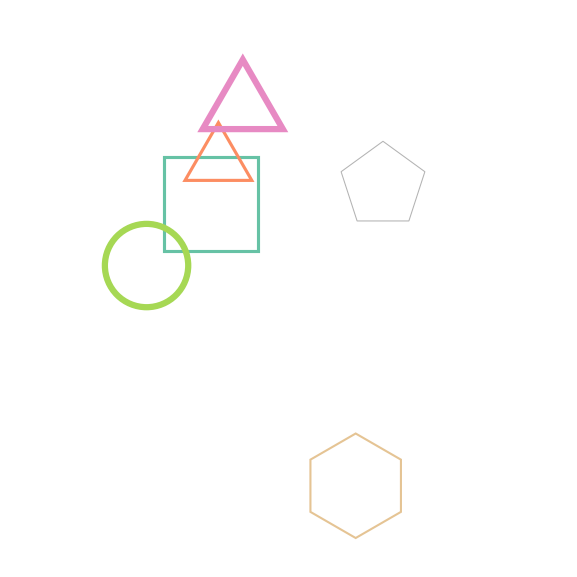[{"shape": "square", "thickness": 1.5, "radius": 0.41, "center": [0.366, 0.646]}, {"shape": "triangle", "thickness": 1.5, "radius": 0.33, "center": [0.378, 0.72]}, {"shape": "triangle", "thickness": 3, "radius": 0.4, "center": [0.42, 0.816]}, {"shape": "circle", "thickness": 3, "radius": 0.36, "center": [0.254, 0.539]}, {"shape": "hexagon", "thickness": 1, "radius": 0.45, "center": [0.616, 0.158]}, {"shape": "pentagon", "thickness": 0.5, "radius": 0.38, "center": [0.663, 0.678]}]